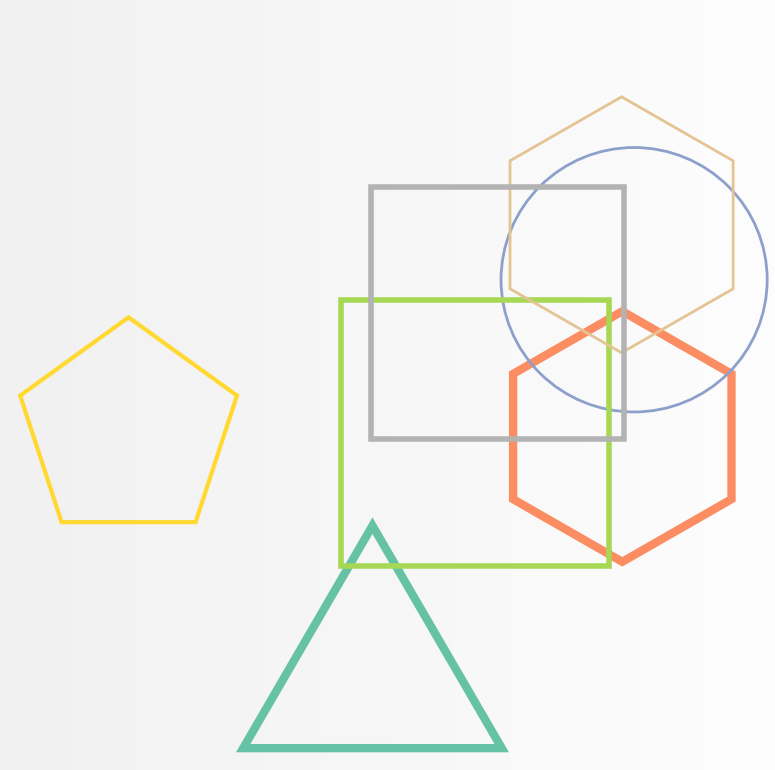[{"shape": "triangle", "thickness": 3, "radius": 0.96, "center": [0.481, 0.125]}, {"shape": "hexagon", "thickness": 3, "radius": 0.81, "center": [0.803, 0.433]}, {"shape": "circle", "thickness": 1, "radius": 0.86, "center": [0.818, 0.637]}, {"shape": "square", "thickness": 2, "radius": 0.86, "center": [0.613, 0.438]}, {"shape": "pentagon", "thickness": 1.5, "radius": 0.74, "center": [0.166, 0.441]}, {"shape": "hexagon", "thickness": 1, "radius": 0.83, "center": [0.802, 0.708]}, {"shape": "square", "thickness": 2, "radius": 0.82, "center": [0.642, 0.594]}]